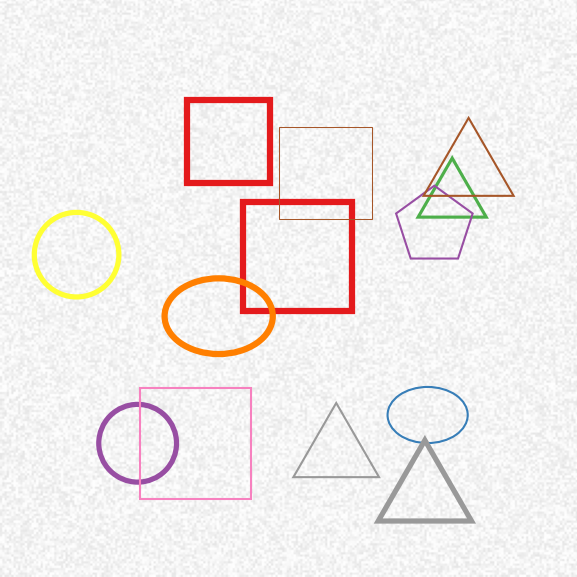[{"shape": "square", "thickness": 3, "radius": 0.36, "center": [0.396, 0.754]}, {"shape": "square", "thickness": 3, "radius": 0.47, "center": [0.515, 0.555]}, {"shape": "oval", "thickness": 1, "radius": 0.35, "center": [0.741, 0.281]}, {"shape": "triangle", "thickness": 1.5, "radius": 0.34, "center": [0.783, 0.657]}, {"shape": "circle", "thickness": 2.5, "radius": 0.34, "center": [0.238, 0.232]}, {"shape": "pentagon", "thickness": 1, "radius": 0.35, "center": [0.752, 0.608]}, {"shape": "oval", "thickness": 3, "radius": 0.47, "center": [0.379, 0.452]}, {"shape": "circle", "thickness": 2.5, "radius": 0.37, "center": [0.133, 0.558]}, {"shape": "square", "thickness": 0.5, "radius": 0.4, "center": [0.564, 0.699]}, {"shape": "triangle", "thickness": 1, "radius": 0.45, "center": [0.811, 0.705]}, {"shape": "square", "thickness": 1, "radius": 0.48, "center": [0.338, 0.232]}, {"shape": "triangle", "thickness": 2.5, "radius": 0.47, "center": [0.736, 0.144]}, {"shape": "triangle", "thickness": 1, "radius": 0.43, "center": [0.582, 0.216]}]